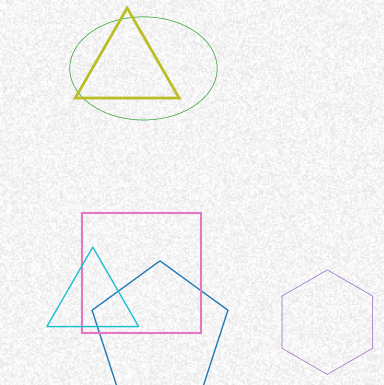[{"shape": "pentagon", "thickness": 1, "radius": 0.93, "center": [0.416, 0.137]}, {"shape": "oval", "thickness": 0.5, "radius": 0.96, "center": [0.373, 0.822]}, {"shape": "hexagon", "thickness": 0.5, "radius": 0.68, "center": [0.85, 0.163]}, {"shape": "square", "thickness": 1.5, "radius": 0.78, "center": [0.367, 0.291]}, {"shape": "triangle", "thickness": 2, "radius": 0.78, "center": [0.33, 0.823]}, {"shape": "triangle", "thickness": 1, "radius": 0.69, "center": [0.241, 0.221]}]